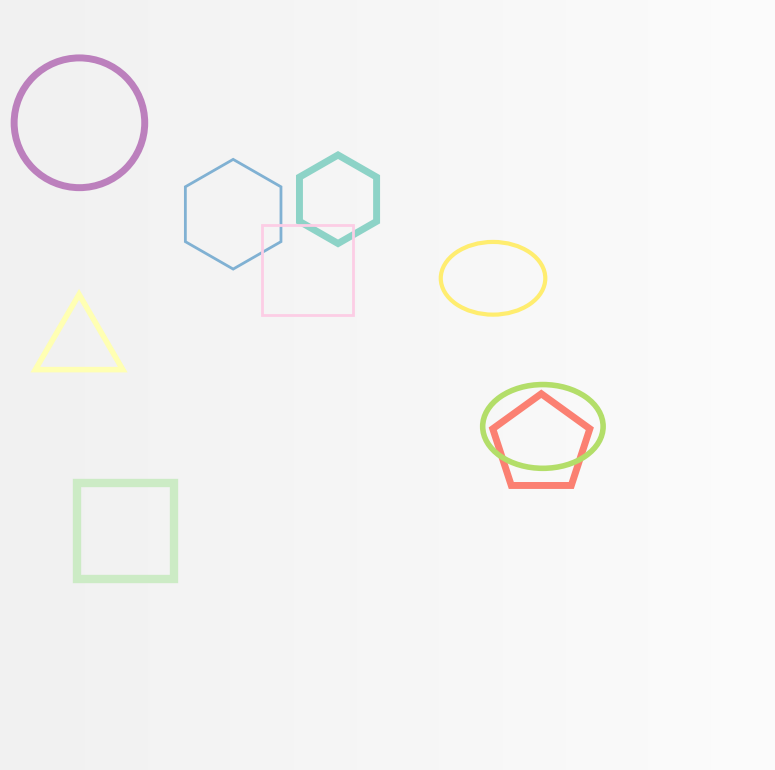[{"shape": "hexagon", "thickness": 2.5, "radius": 0.29, "center": [0.436, 0.741]}, {"shape": "triangle", "thickness": 2, "radius": 0.33, "center": [0.102, 0.553]}, {"shape": "pentagon", "thickness": 2.5, "radius": 0.33, "center": [0.698, 0.423]}, {"shape": "hexagon", "thickness": 1, "radius": 0.36, "center": [0.301, 0.722]}, {"shape": "oval", "thickness": 2, "radius": 0.39, "center": [0.701, 0.446]}, {"shape": "square", "thickness": 1, "radius": 0.29, "center": [0.397, 0.65]}, {"shape": "circle", "thickness": 2.5, "radius": 0.42, "center": [0.102, 0.841]}, {"shape": "square", "thickness": 3, "radius": 0.31, "center": [0.162, 0.31]}, {"shape": "oval", "thickness": 1.5, "radius": 0.34, "center": [0.636, 0.639]}]